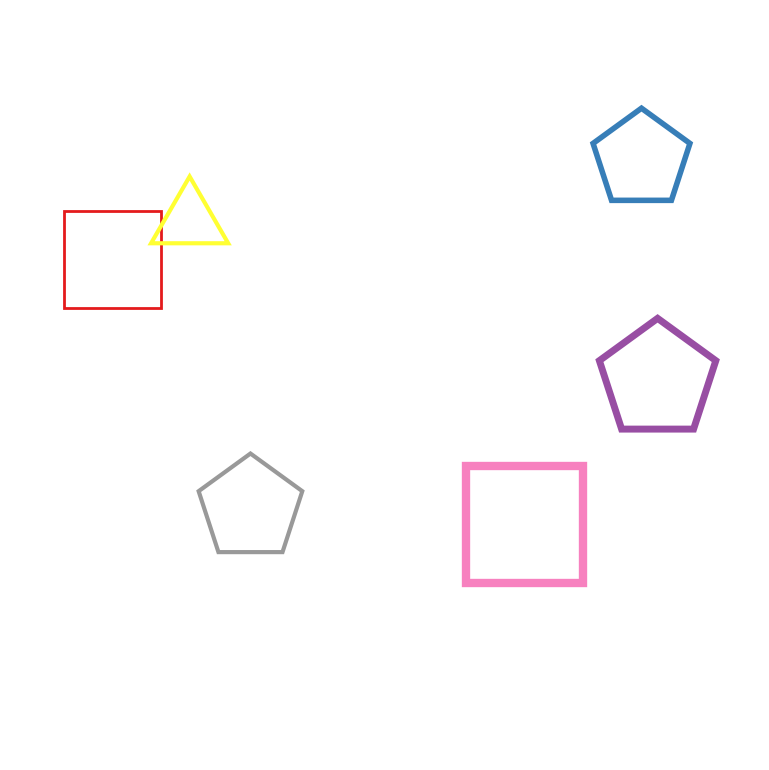[{"shape": "square", "thickness": 1, "radius": 0.31, "center": [0.146, 0.663]}, {"shape": "pentagon", "thickness": 2, "radius": 0.33, "center": [0.833, 0.793]}, {"shape": "pentagon", "thickness": 2.5, "radius": 0.4, "center": [0.854, 0.507]}, {"shape": "triangle", "thickness": 1.5, "radius": 0.29, "center": [0.246, 0.713]}, {"shape": "square", "thickness": 3, "radius": 0.38, "center": [0.681, 0.319]}, {"shape": "pentagon", "thickness": 1.5, "radius": 0.35, "center": [0.325, 0.34]}]